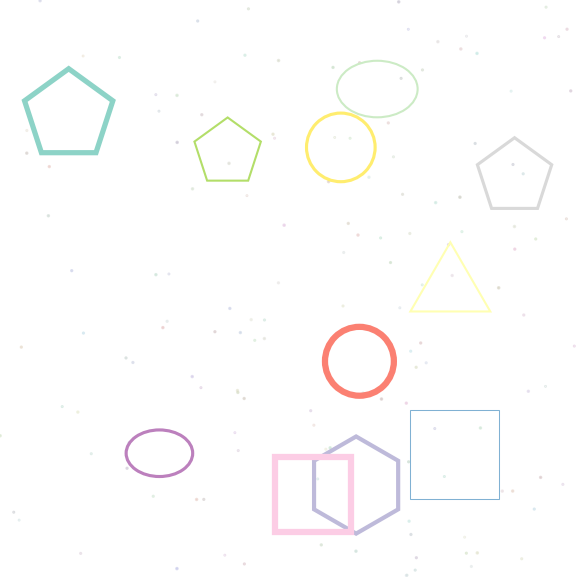[{"shape": "pentagon", "thickness": 2.5, "radius": 0.4, "center": [0.119, 0.8]}, {"shape": "triangle", "thickness": 1, "radius": 0.4, "center": [0.78, 0.5]}, {"shape": "hexagon", "thickness": 2, "radius": 0.42, "center": [0.617, 0.159]}, {"shape": "circle", "thickness": 3, "radius": 0.3, "center": [0.622, 0.374]}, {"shape": "square", "thickness": 0.5, "radius": 0.38, "center": [0.787, 0.212]}, {"shape": "pentagon", "thickness": 1, "radius": 0.3, "center": [0.394, 0.735]}, {"shape": "square", "thickness": 3, "radius": 0.33, "center": [0.542, 0.143]}, {"shape": "pentagon", "thickness": 1.5, "radius": 0.34, "center": [0.891, 0.693]}, {"shape": "oval", "thickness": 1.5, "radius": 0.29, "center": [0.276, 0.214]}, {"shape": "oval", "thickness": 1, "radius": 0.35, "center": [0.653, 0.845]}, {"shape": "circle", "thickness": 1.5, "radius": 0.3, "center": [0.59, 0.744]}]